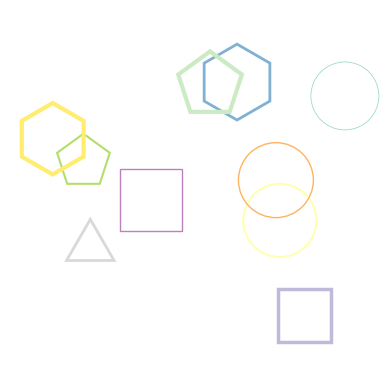[{"shape": "circle", "thickness": 0.5, "radius": 0.44, "center": [0.896, 0.751]}, {"shape": "circle", "thickness": 1.5, "radius": 0.48, "center": [0.727, 0.427]}, {"shape": "square", "thickness": 2.5, "radius": 0.34, "center": [0.791, 0.179]}, {"shape": "hexagon", "thickness": 2, "radius": 0.49, "center": [0.616, 0.787]}, {"shape": "circle", "thickness": 1, "radius": 0.49, "center": [0.717, 0.532]}, {"shape": "pentagon", "thickness": 1.5, "radius": 0.36, "center": [0.217, 0.581]}, {"shape": "triangle", "thickness": 2, "radius": 0.36, "center": [0.235, 0.359]}, {"shape": "square", "thickness": 1, "radius": 0.4, "center": [0.392, 0.48]}, {"shape": "pentagon", "thickness": 3, "radius": 0.43, "center": [0.546, 0.78]}, {"shape": "hexagon", "thickness": 3, "radius": 0.46, "center": [0.137, 0.64]}]